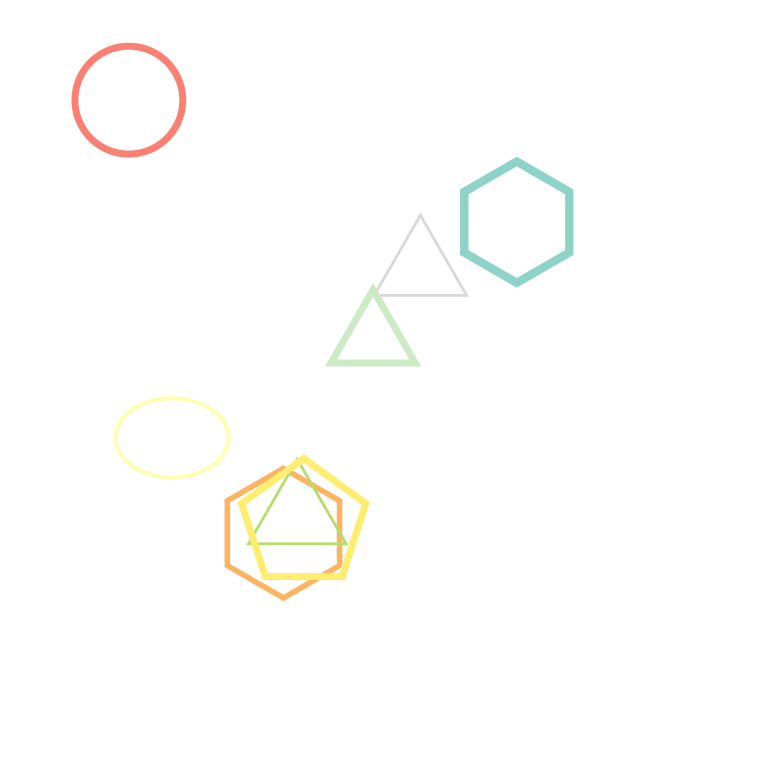[{"shape": "hexagon", "thickness": 3, "radius": 0.39, "center": [0.671, 0.711]}, {"shape": "oval", "thickness": 1.5, "radius": 0.37, "center": [0.223, 0.431]}, {"shape": "circle", "thickness": 2.5, "radius": 0.35, "center": [0.167, 0.87]}, {"shape": "hexagon", "thickness": 2, "radius": 0.42, "center": [0.368, 0.308]}, {"shape": "triangle", "thickness": 1, "radius": 0.37, "center": [0.386, 0.33]}, {"shape": "triangle", "thickness": 1, "radius": 0.35, "center": [0.546, 0.651]}, {"shape": "triangle", "thickness": 2.5, "radius": 0.32, "center": [0.485, 0.56]}, {"shape": "pentagon", "thickness": 2.5, "radius": 0.42, "center": [0.394, 0.32]}]